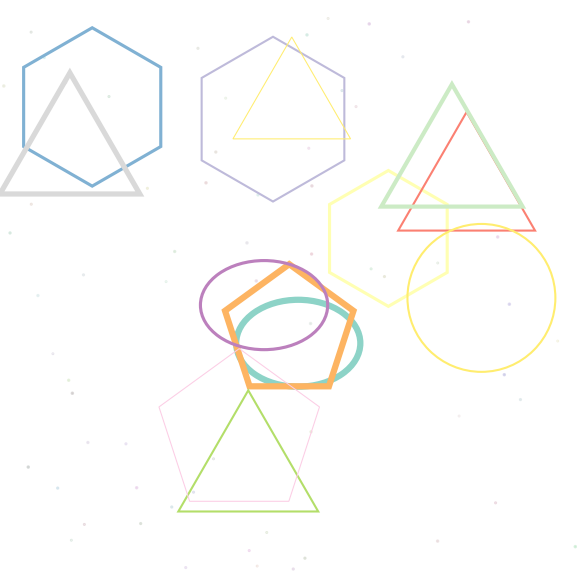[{"shape": "oval", "thickness": 3, "radius": 0.54, "center": [0.516, 0.405]}, {"shape": "hexagon", "thickness": 1.5, "radius": 0.59, "center": [0.672, 0.586]}, {"shape": "hexagon", "thickness": 1, "radius": 0.71, "center": [0.473, 0.793]}, {"shape": "triangle", "thickness": 1, "radius": 0.68, "center": [0.808, 0.668]}, {"shape": "hexagon", "thickness": 1.5, "radius": 0.69, "center": [0.16, 0.814]}, {"shape": "pentagon", "thickness": 3, "radius": 0.58, "center": [0.501, 0.425]}, {"shape": "triangle", "thickness": 1, "radius": 0.7, "center": [0.43, 0.183]}, {"shape": "pentagon", "thickness": 0.5, "radius": 0.73, "center": [0.414, 0.249]}, {"shape": "triangle", "thickness": 2.5, "radius": 0.7, "center": [0.121, 0.733]}, {"shape": "oval", "thickness": 1.5, "radius": 0.55, "center": [0.457, 0.471]}, {"shape": "triangle", "thickness": 2, "radius": 0.71, "center": [0.783, 0.712]}, {"shape": "triangle", "thickness": 0.5, "radius": 0.59, "center": [0.505, 0.817]}, {"shape": "circle", "thickness": 1, "radius": 0.64, "center": [0.834, 0.483]}]